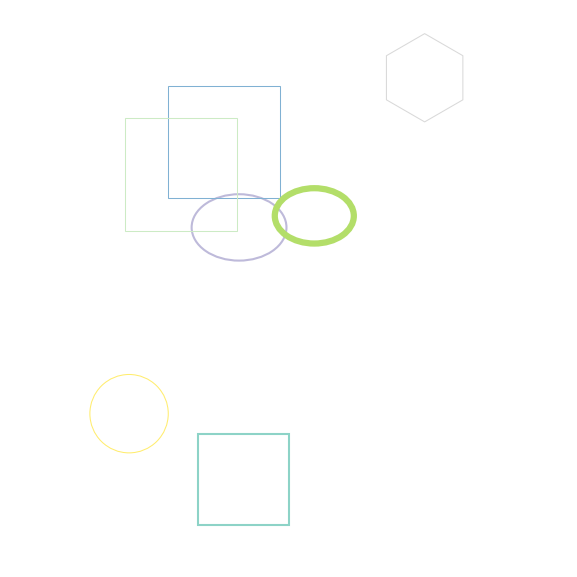[{"shape": "square", "thickness": 1, "radius": 0.4, "center": [0.421, 0.169]}, {"shape": "oval", "thickness": 1, "radius": 0.41, "center": [0.414, 0.605]}, {"shape": "square", "thickness": 0.5, "radius": 0.49, "center": [0.388, 0.754]}, {"shape": "oval", "thickness": 3, "radius": 0.34, "center": [0.544, 0.625]}, {"shape": "hexagon", "thickness": 0.5, "radius": 0.38, "center": [0.735, 0.864]}, {"shape": "square", "thickness": 0.5, "radius": 0.49, "center": [0.314, 0.697]}, {"shape": "circle", "thickness": 0.5, "radius": 0.34, "center": [0.224, 0.283]}]